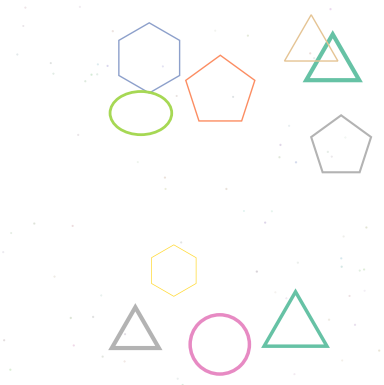[{"shape": "triangle", "thickness": 2.5, "radius": 0.47, "center": [0.768, 0.148]}, {"shape": "triangle", "thickness": 3, "radius": 0.4, "center": [0.864, 0.831]}, {"shape": "pentagon", "thickness": 1, "radius": 0.47, "center": [0.572, 0.762]}, {"shape": "hexagon", "thickness": 1, "radius": 0.46, "center": [0.388, 0.85]}, {"shape": "circle", "thickness": 2.5, "radius": 0.38, "center": [0.571, 0.105]}, {"shape": "oval", "thickness": 2, "radius": 0.4, "center": [0.366, 0.706]}, {"shape": "hexagon", "thickness": 0.5, "radius": 0.33, "center": [0.451, 0.297]}, {"shape": "triangle", "thickness": 1, "radius": 0.4, "center": [0.808, 0.882]}, {"shape": "pentagon", "thickness": 1.5, "radius": 0.41, "center": [0.886, 0.619]}, {"shape": "triangle", "thickness": 3, "radius": 0.35, "center": [0.352, 0.131]}]